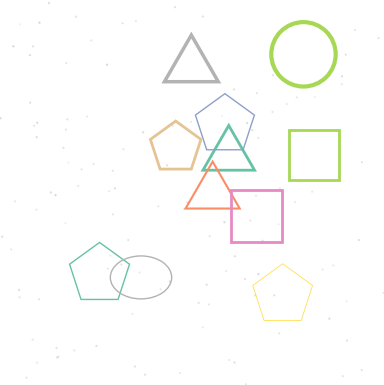[{"shape": "pentagon", "thickness": 1, "radius": 0.41, "center": [0.259, 0.288]}, {"shape": "triangle", "thickness": 2, "radius": 0.39, "center": [0.594, 0.597]}, {"shape": "triangle", "thickness": 1.5, "radius": 0.41, "center": [0.552, 0.499]}, {"shape": "pentagon", "thickness": 1, "radius": 0.4, "center": [0.584, 0.676]}, {"shape": "square", "thickness": 2, "radius": 0.34, "center": [0.666, 0.439]}, {"shape": "square", "thickness": 2, "radius": 0.32, "center": [0.817, 0.597]}, {"shape": "circle", "thickness": 3, "radius": 0.42, "center": [0.788, 0.859]}, {"shape": "pentagon", "thickness": 0.5, "radius": 0.41, "center": [0.734, 0.233]}, {"shape": "pentagon", "thickness": 2, "radius": 0.34, "center": [0.456, 0.617]}, {"shape": "oval", "thickness": 1, "radius": 0.4, "center": [0.366, 0.279]}, {"shape": "triangle", "thickness": 2.5, "radius": 0.4, "center": [0.497, 0.828]}]